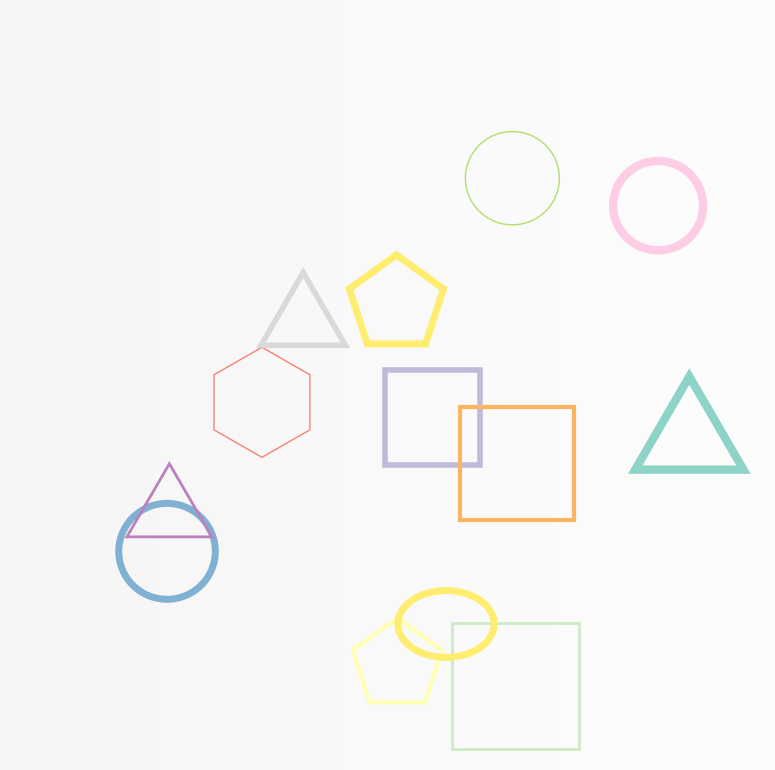[{"shape": "triangle", "thickness": 3, "radius": 0.4, "center": [0.889, 0.43]}, {"shape": "pentagon", "thickness": 1.5, "radius": 0.3, "center": [0.513, 0.137]}, {"shape": "square", "thickness": 2, "radius": 0.31, "center": [0.558, 0.458]}, {"shape": "hexagon", "thickness": 0.5, "radius": 0.36, "center": [0.338, 0.478]}, {"shape": "circle", "thickness": 2.5, "radius": 0.31, "center": [0.216, 0.284]}, {"shape": "square", "thickness": 1.5, "radius": 0.37, "center": [0.667, 0.398]}, {"shape": "circle", "thickness": 0.5, "radius": 0.3, "center": [0.661, 0.769]}, {"shape": "circle", "thickness": 3, "radius": 0.29, "center": [0.849, 0.733]}, {"shape": "triangle", "thickness": 2, "radius": 0.31, "center": [0.391, 0.583]}, {"shape": "triangle", "thickness": 1, "radius": 0.32, "center": [0.219, 0.334]}, {"shape": "square", "thickness": 1, "radius": 0.41, "center": [0.665, 0.109]}, {"shape": "pentagon", "thickness": 2.5, "radius": 0.32, "center": [0.511, 0.605]}, {"shape": "oval", "thickness": 2.5, "radius": 0.31, "center": [0.576, 0.19]}]